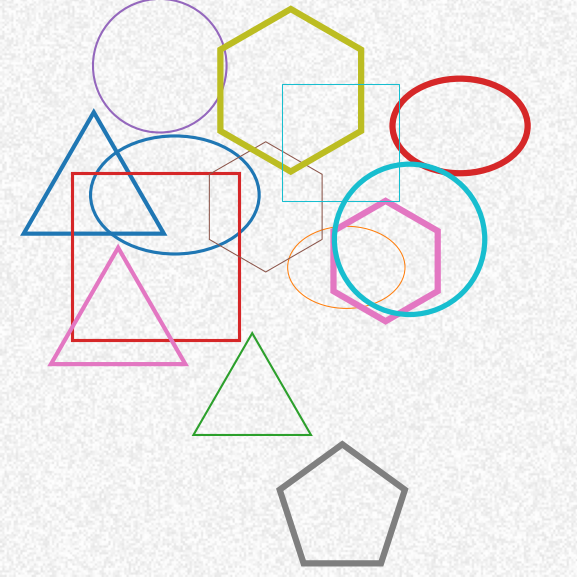[{"shape": "oval", "thickness": 1.5, "radius": 0.73, "center": [0.303, 0.662]}, {"shape": "triangle", "thickness": 2, "radius": 0.7, "center": [0.162, 0.665]}, {"shape": "oval", "thickness": 0.5, "radius": 0.51, "center": [0.6, 0.536]}, {"shape": "triangle", "thickness": 1, "radius": 0.59, "center": [0.437, 0.305]}, {"shape": "oval", "thickness": 3, "radius": 0.59, "center": [0.797, 0.781]}, {"shape": "square", "thickness": 1.5, "radius": 0.72, "center": [0.269, 0.555]}, {"shape": "circle", "thickness": 1, "radius": 0.58, "center": [0.277, 0.885]}, {"shape": "hexagon", "thickness": 0.5, "radius": 0.56, "center": [0.46, 0.641]}, {"shape": "hexagon", "thickness": 3, "radius": 0.52, "center": [0.668, 0.547]}, {"shape": "triangle", "thickness": 2, "radius": 0.67, "center": [0.205, 0.436]}, {"shape": "pentagon", "thickness": 3, "radius": 0.57, "center": [0.593, 0.116]}, {"shape": "hexagon", "thickness": 3, "radius": 0.7, "center": [0.503, 0.843]}, {"shape": "square", "thickness": 0.5, "radius": 0.51, "center": [0.59, 0.753]}, {"shape": "circle", "thickness": 2.5, "radius": 0.65, "center": [0.709, 0.585]}]